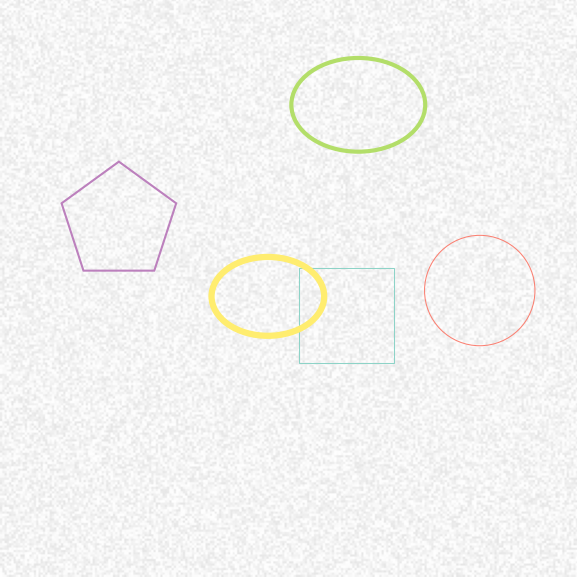[{"shape": "square", "thickness": 0.5, "radius": 0.41, "center": [0.601, 0.453]}, {"shape": "circle", "thickness": 0.5, "radius": 0.48, "center": [0.831, 0.496]}, {"shape": "oval", "thickness": 2, "radius": 0.58, "center": [0.62, 0.818]}, {"shape": "pentagon", "thickness": 1, "radius": 0.52, "center": [0.206, 0.615]}, {"shape": "oval", "thickness": 3, "radius": 0.49, "center": [0.464, 0.486]}]